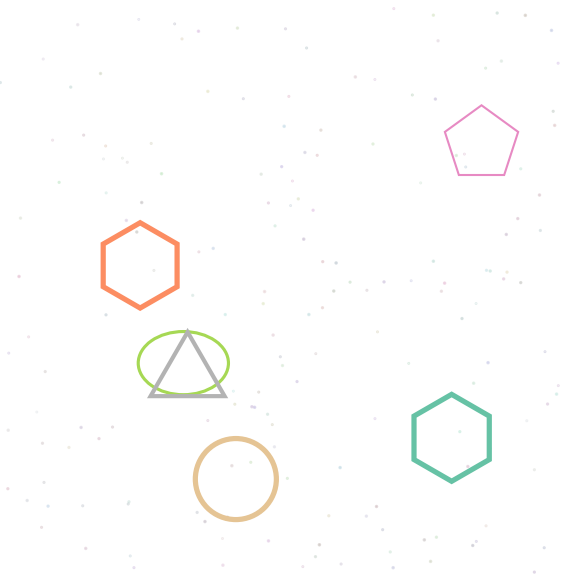[{"shape": "hexagon", "thickness": 2.5, "radius": 0.38, "center": [0.782, 0.241]}, {"shape": "hexagon", "thickness": 2.5, "radius": 0.37, "center": [0.243, 0.54]}, {"shape": "pentagon", "thickness": 1, "radius": 0.33, "center": [0.834, 0.75]}, {"shape": "oval", "thickness": 1.5, "radius": 0.39, "center": [0.317, 0.37]}, {"shape": "circle", "thickness": 2.5, "radius": 0.35, "center": [0.408, 0.17]}, {"shape": "triangle", "thickness": 2, "radius": 0.37, "center": [0.325, 0.35]}]